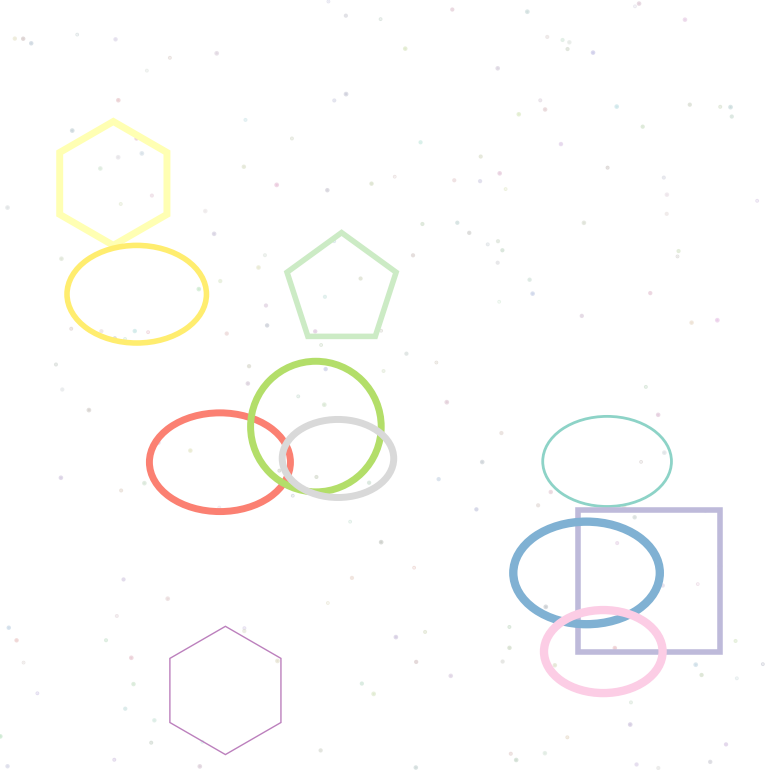[{"shape": "oval", "thickness": 1, "radius": 0.42, "center": [0.788, 0.401]}, {"shape": "hexagon", "thickness": 2.5, "radius": 0.4, "center": [0.147, 0.762]}, {"shape": "square", "thickness": 2, "radius": 0.46, "center": [0.843, 0.245]}, {"shape": "oval", "thickness": 2.5, "radius": 0.46, "center": [0.286, 0.4]}, {"shape": "oval", "thickness": 3, "radius": 0.48, "center": [0.762, 0.256]}, {"shape": "circle", "thickness": 2.5, "radius": 0.42, "center": [0.41, 0.446]}, {"shape": "oval", "thickness": 3, "radius": 0.39, "center": [0.784, 0.154]}, {"shape": "oval", "thickness": 2.5, "radius": 0.36, "center": [0.439, 0.405]}, {"shape": "hexagon", "thickness": 0.5, "radius": 0.42, "center": [0.293, 0.103]}, {"shape": "pentagon", "thickness": 2, "radius": 0.37, "center": [0.444, 0.623]}, {"shape": "oval", "thickness": 2, "radius": 0.45, "center": [0.178, 0.618]}]